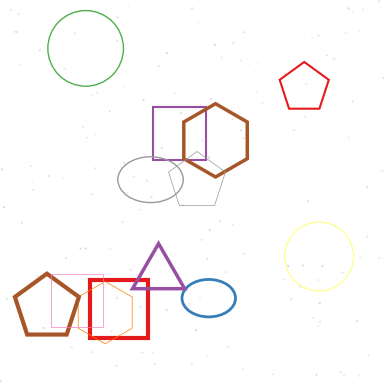[{"shape": "square", "thickness": 3, "radius": 0.38, "center": [0.31, 0.197]}, {"shape": "pentagon", "thickness": 1.5, "radius": 0.34, "center": [0.79, 0.772]}, {"shape": "oval", "thickness": 2, "radius": 0.35, "center": [0.542, 0.226]}, {"shape": "circle", "thickness": 1, "radius": 0.49, "center": [0.222, 0.874]}, {"shape": "square", "thickness": 1.5, "radius": 0.34, "center": [0.466, 0.653]}, {"shape": "triangle", "thickness": 2.5, "radius": 0.39, "center": [0.412, 0.289]}, {"shape": "hexagon", "thickness": 0.5, "radius": 0.4, "center": [0.273, 0.188]}, {"shape": "circle", "thickness": 0.5, "radius": 0.45, "center": [0.829, 0.334]}, {"shape": "pentagon", "thickness": 3, "radius": 0.44, "center": [0.122, 0.202]}, {"shape": "hexagon", "thickness": 2.5, "radius": 0.48, "center": [0.56, 0.635]}, {"shape": "square", "thickness": 0.5, "radius": 0.34, "center": [0.2, 0.219]}, {"shape": "oval", "thickness": 1, "radius": 0.42, "center": [0.391, 0.533]}, {"shape": "pentagon", "thickness": 0.5, "radius": 0.39, "center": [0.512, 0.529]}]